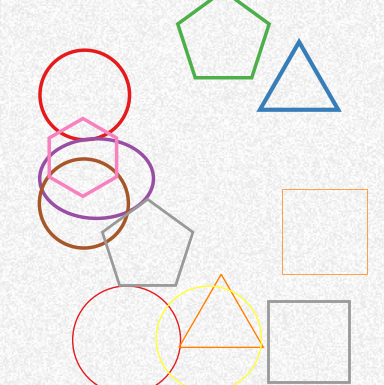[{"shape": "circle", "thickness": 1, "radius": 0.7, "center": [0.329, 0.117]}, {"shape": "circle", "thickness": 2.5, "radius": 0.58, "center": [0.22, 0.753]}, {"shape": "triangle", "thickness": 3, "radius": 0.59, "center": [0.777, 0.774]}, {"shape": "pentagon", "thickness": 2.5, "radius": 0.62, "center": [0.58, 0.899]}, {"shape": "oval", "thickness": 2.5, "radius": 0.74, "center": [0.251, 0.536]}, {"shape": "triangle", "thickness": 1, "radius": 0.63, "center": [0.574, 0.161]}, {"shape": "square", "thickness": 0.5, "radius": 0.55, "center": [0.843, 0.398]}, {"shape": "circle", "thickness": 1, "radius": 0.68, "center": [0.542, 0.12]}, {"shape": "circle", "thickness": 2.5, "radius": 0.58, "center": [0.218, 0.471]}, {"shape": "hexagon", "thickness": 2.5, "radius": 0.51, "center": [0.215, 0.591]}, {"shape": "pentagon", "thickness": 2, "radius": 0.62, "center": [0.383, 0.359]}, {"shape": "square", "thickness": 2, "radius": 0.53, "center": [0.802, 0.113]}]